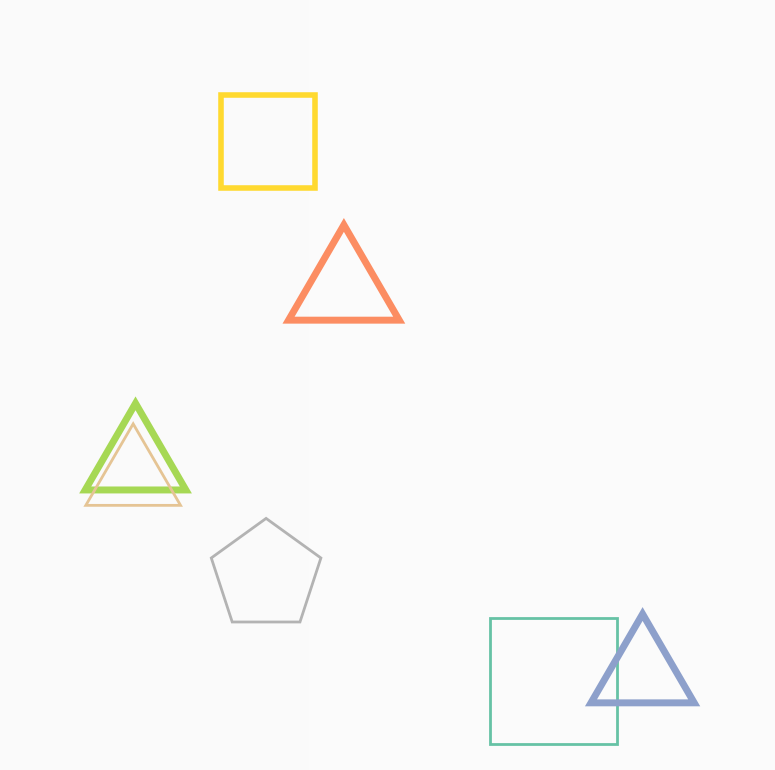[{"shape": "square", "thickness": 1, "radius": 0.41, "center": [0.714, 0.116]}, {"shape": "triangle", "thickness": 2.5, "radius": 0.41, "center": [0.444, 0.625]}, {"shape": "triangle", "thickness": 2.5, "radius": 0.38, "center": [0.829, 0.126]}, {"shape": "triangle", "thickness": 2.5, "radius": 0.37, "center": [0.175, 0.401]}, {"shape": "square", "thickness": 2, "radius": 0.3, "center": [0.346, 0.816]}, {"shape": "triangle", "thickness": 1, "radius": 0.35, "center": [0.172, 0.379]}, {"shape": "pentagon", "thickness": 1, "radius": 0.37, "center": [0.343, 0.252]}]